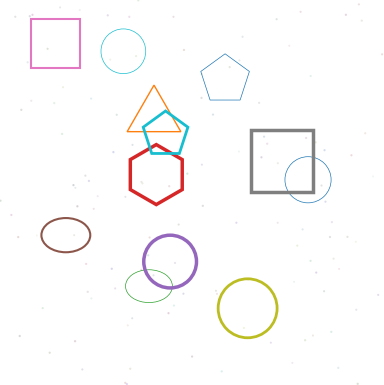[{"shape": "pentagon", "thickness": 0.5, "radius": 0.33, "center": [0.585, 0.794]}, {"shape": "circle", "thickness": 0.5, "radius": 0.3, "center": [0.8, 0.533]}, {"shape": "triangle", "thickness": 1, "radius": 0.4, "center": [0.4, 0.698]}, {"shape": "oval", "thickness": 0.5, "radius": 0.3, "center": [0.387, 0.257]}, {"shape": "hexagon", "thickness": 2.5, "radius": 0.39, "center": [0.406, 0.547]}, {"shape": "circle", "thickness": 2.5, "radius": 0.34, "center": [0.442, 0.321]}, {"shape": "oval", "thickness": 1.5, "radius": 0.32, "center": [0.171, 0.389]}, {"shape": "square", "thickness": 1.5, "radius": 0.31, "center": [0.144, 0.887]}, {"shape": "square", "thickness": 2.5, "radius": 0.4, "center": [0.732, 0.583]}, {"shape": "circle", "thickness": 2, "radius": 0.38, "center": [0.643, 0.199]}, {"shape": "pentagon", "thickness": 2, "radius": 0.31, "center": [0.43, 0.651]}, {"shape": "circle", "thickness": 0.5, "radius": 0.29, "center": [0.32, 0.867]}]